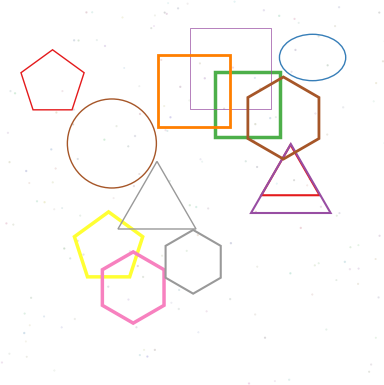[{"shape": "triangle", "thickness": 1.5, "radius": 0.44, "center": [0.755, 0.537]}, {"shape": "pentagon", "thickness": 1, "radius": 0.43, "center": [0.136, 0.784]}, {"shape": "oval", "thickness": 1, "radius": 0.43, "center": [0.812, 0.851]}, {"shape": "square", "thickness": 2.5, "radius": 0.42, "center": [0.643, 0.728]}, {"shape": "square", "thickness": 0.5, "radius": 0.53, "center": [0.598, 0.822]}, {"shape": "triangle", "thickness": 1.5, "radius": 0.6, "center": [0.755, 0.506]}, {"shape": "square", "thickness": 2, "radius": 0.47, "center": [0.504, 0.763]}, {"shape": "pentagon", "thickness": 2.5, "radius": 0.47, "center": [0.282, 0.356]}, {"shape": "hexagon", "thickness": 2, "radius": 0.53, "center": [0.736, 0.693]}, {"shape": "circle", "thickness": 1, "radius": 0.58, "center": [0.291, 0.627]}, {"shape": "hexagon", "thickness": 2.5, "radius": 0.46, "center": [0.346, 0.253]}, {"shape": "triangle", "thickness": 1, "radius": 0.59, "center": [0.408, 0.464]}, {"shape": "hexagon", "thickness": 1.5, "radius": 0.41, "center": [0.502, 0.32]}]